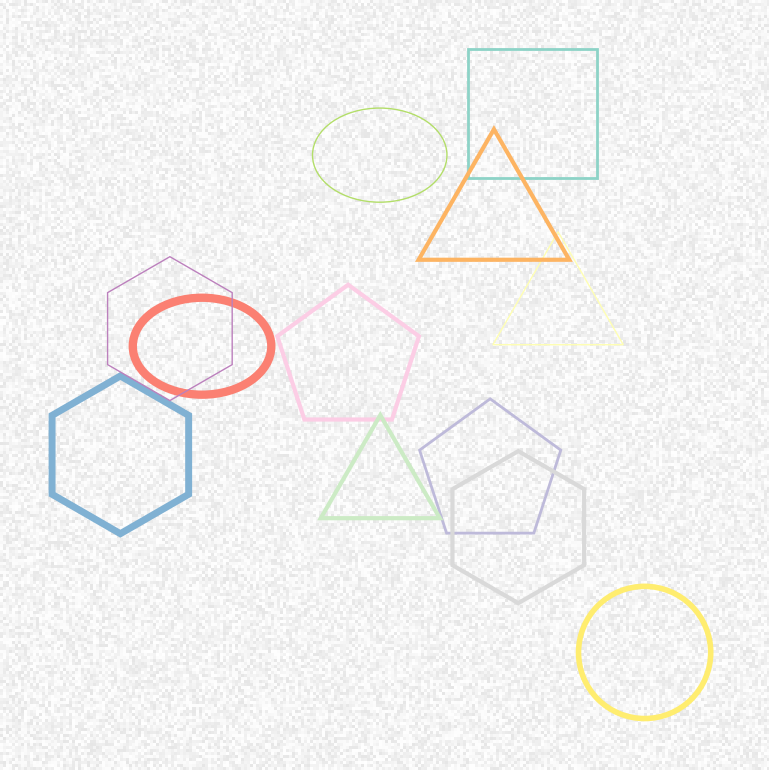[{"shape": "square", "thickness": 1, "radius": 0.42, "center": [0.692, 0.853]}, {"shape": "triangle", "thickness": 0.5, "radius": 0.49, "center": [0.725, 0.601]}, {"shape": "pentagon", "thickness": 1, "radius": 0.48, "center": [0.637, 0.386]}, {"shape": "oval", "thickness": 3, "radius": 0.45, "center": [0.262, 0.55]}, {"shape": "hexagon", "thickness": 2.5, "radius": 0.51, "center": [0.156, 0.409]}, {"shape": "triangle", "thickness": 1.5, "radius": 0.56, "center": [0.641, 0.719]}, {"shape": "oval", "thickness": 0.5, "radius": 0.44, "center": [0.493, 0.799]}, {"shape": "pentagon", "thickness": 1.5, "radius": 0.48, "center": [0.452, 0.533]}, {"shape": "hexagon", "thickness": 1.5, "radius": 0.49, "center": [0.673, 0.315]}, {"shape": "hexagon", "thickness": 0.5, "radius": 0.47, "center": [0.221, 0.573]}, {"shape": "triangle", "thickness": 1.5, "radius": 0.45, "center": [0.494, 0.372]}, {"shape": "circle", "thickness": 2, "radius": 0.43, "center": [0.837, 0.153]}]